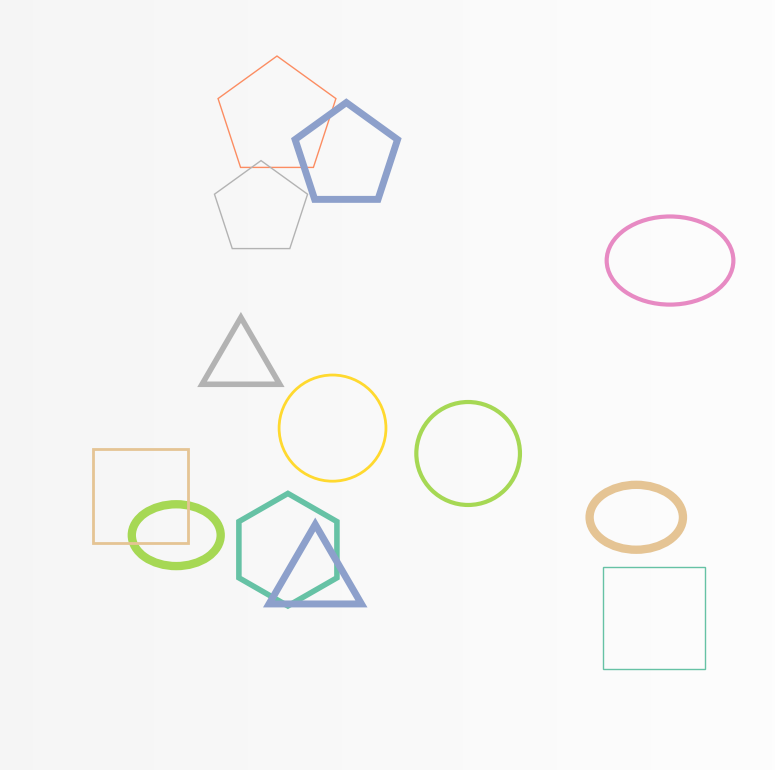[{"shape": "square", "thickness": 0.5, "radius": 0.33, "center": [0.844, 0.197]}, {"shape": "hexagon", "thickness": 2, "radius": 0.37, "center": [0.371, 0.286]}, {"shape": "pentagon", "thickness": 0.5, "radius": 0.4, "center": [0.357, 0.847]}, {"shape": "pentagon", "thickness": 2.5, "radius": 0.35, "center": [0.447, 0.797]}, {"shape": "triangle", "thickness": 2.5, "radius": 0.34, "center": [0.407, 0.25]}, {"shape": "oval", "thickness": 1.5, "radius": 0.41, "center": [0.865, 0.662]}, {"shape": "circle", "thickness": 1.5, "radius": 0.33, "center": [0.604, 0.411]}, {"shape": "oval", "thickness": 3, "radius": 0.29, "center": [0.227, 0.305]}, {"shape": "circle", "thickness": 1, "radius": 0.34, "center": [0.429, 0.444]}, {"shape": "oval", "thickness": 3, "radius": 0.3, "center": [0.821, 0.328]}, {"shape": "square", "thickness": 1, "radius": 0.31, "center": [0.181, 0.356]}, {"shape": "pentagon", "thickness": 0.5, "radius": 0.32, "center": [0.337, 0.728]}, {"shape": "triangle", "thickness": 2, "radius": 0.29, "center": [0.311, 0.53]}]